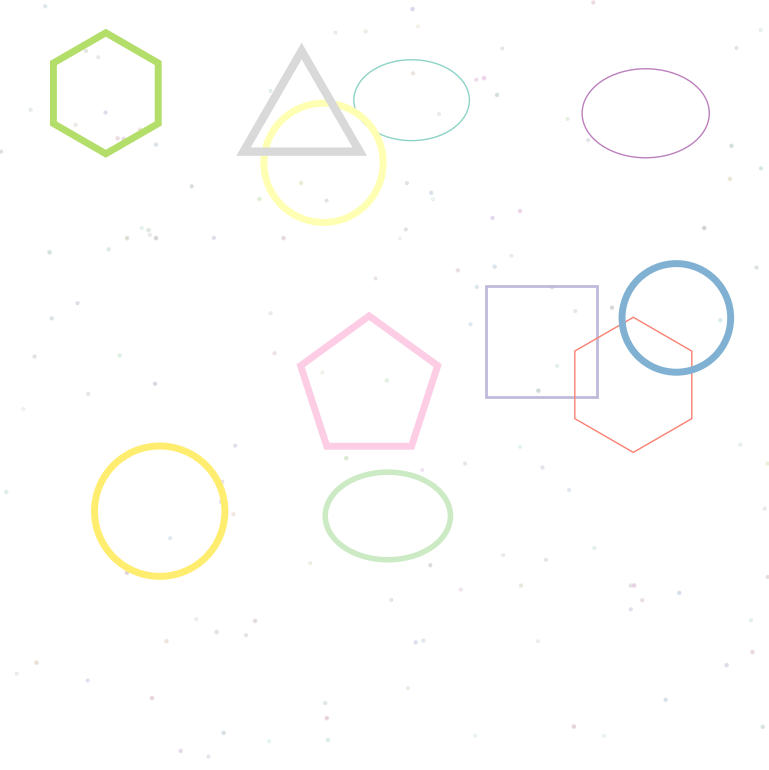[{"shape": "oval", "thickness": 0.5, "radius": 0.38, "center": [0.535, 0.87]}, {"shape": "circle", "thickness": 2.5, "radius": 0.39, "center": [0.42, 0.789]}, {"shape": "square", "thickness": 1, "radius": 0.36, "center": [0.703, 0.556]}, {"shape": "hexagon", "thickness": 0.5, "radius": 0.44, "center": [0.822, 0.5]}, {"shape": "circle", "thickness": 2.5, "radius": 0.35, "center": [0.878, 0.587]}, {"shape": "hexagon", "thickness": 2.5, "radius": 0.39, "center": [0.137, 0.879]}, {"shape": "pentagon", "thickness": 2.5, "radius": 0.47, "center": [0.479, 0.496]}, {"shape": "triangle", "thickness": 3, "radius": 0.44, "center": [0.392, 0.847]}, {"shape": "oval", "thickness": 0.5, "radius": 0.41, "center": [0.839, 0.853]}, {"shape": "oval", "thickness": 2, "radius": 0.41, "center": [0.504, 0.33]}, {"shape": "circle", "thickness": 2.5, "radius": 0.42, "center": [0.207, 0.336]}]